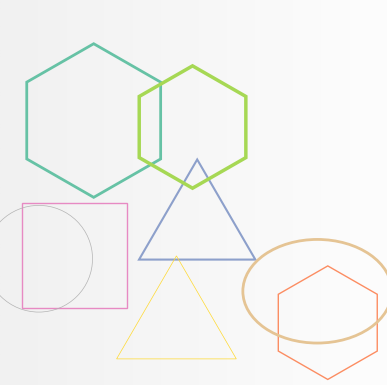[{"shape": "hexagon", "thickness": 2, "radius": 1.0, "center": [0.242, 0.687]}, {"shape": "hexagon", "thickness": 1, "radius": 0.74, "center": [0.846, 0.162]}, {"shape": "triangle", "thickness": 1.5, "radius": 0.87, "center": [0.509, 0.412]}, {"shape": "square", "thickness": 1, "radius": 0.68, "center": [0.192, 0.335]}, {"shape": "hexagon", "thickness": 2.5, "radius": 0.79, "center": [0.497, 0.67]}, {"shape": "triangle", "thickness": 0.5, "radius": 0.89, "center": [0.455, 0.157]}, {"shape": "oval", "thickness": 2, "radius": 0.96, "center": [0.819, 0.244]}, {"shape": "circle", "thickness": 0.5, "radius": 0.69, "center": [0.1, 0.328]}]